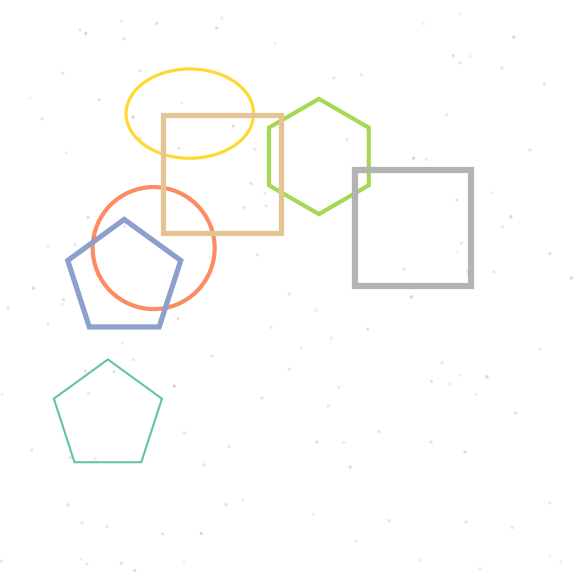[{"shape": "pentagon", "thickness": 1, "radius": 0.49, "center": [0.187, 0.278]}, {"shape": "circle", "thickness": 2, "radius": 0.53, "center": [0.266, 0.57]}, {"shape": "pentagon", "thickness": 2.5, "radius": 0.51, "center": [0.215, 0.516]}, {"shape": "hexagon", "thickness": 2, "radius": 0.5, "center": [0.552, 0.728]}, {"shape": "oval", "thickness": 1.5, "radius": 0.55, "center": [0.329, 0.802]}, {"shape": "square", "thickness": 2.5, "radius": 0.51, "center": [0.384, 0.698]}, {"shape": "square", "thickness": 3, "radius": 0.5, "center": [0.715, 0.604]}]